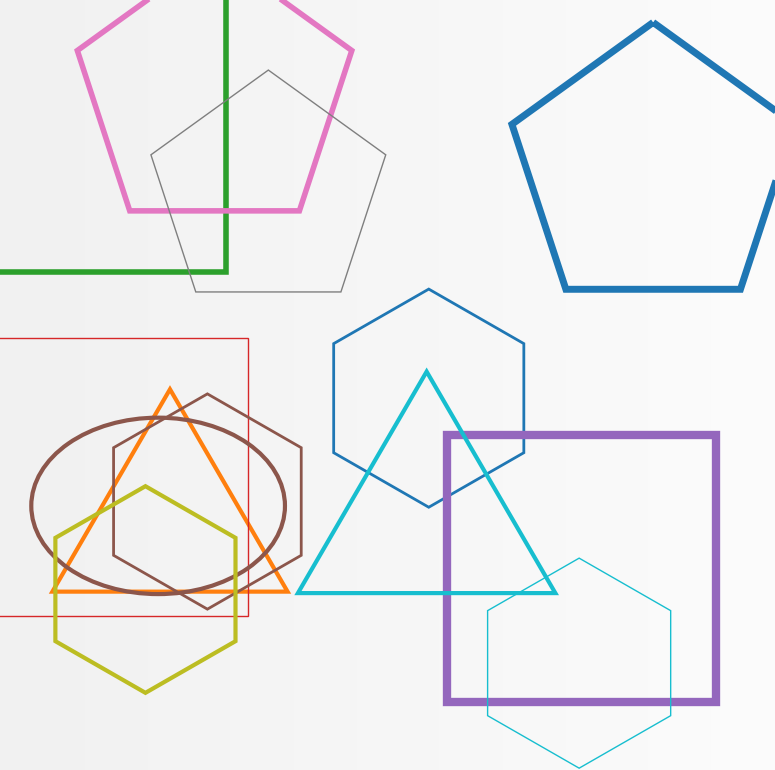[{"shape": "pentagon", "thickness": 2.5, "radius": 0.96, "center": [0.843, 0.779]}, {"shape": "hexagon", "thickness": 1, "radius": 0.71, "center": [0.553, 0.483]}, {"shape": "triangle", "thickness": 1.5, "radius": 0.88, "center": [0.219, 0.319]}, {"shape": "square", "thickness": 2, "radius": 0.96, "center": [0.1, 0.839]}, {"shape": "square", "thickness": 0.5, "radius": 0.9, "center": [0.138, 0.38]}, {"shape": "square", "thickness": 3, "radius": 0.87, "center": [0.75, 0.261]}, {"shape": "hexagon", "thickness": 1, "radius": 0.7, "center": [0.268, 0.349]}, {"shape": "oval", "thickness": 1.5, "radius": 0.82, "center": [0.204, 0.343]}, {"shape": "pentagon", "thickness": 2, "radius": 0.93, "center": [0.277, 0.877]}, {"shape": "pentagon", "thickness": 0.5, "radius": 0.8, "center": [0.346, 0.75]}, {"shape": "hexagon", "thickness": 1.5, "radius": 0.67, "center": [0.188, 0.234]}, {"shape": "triangle", "thickness": 1.5, "radius": 0.96, "center": [0.551, 0.326]}, {"shape": "hexagon", "thickness": 0.5, "radius": 0.68, "center": [0.747, 0.139]}]